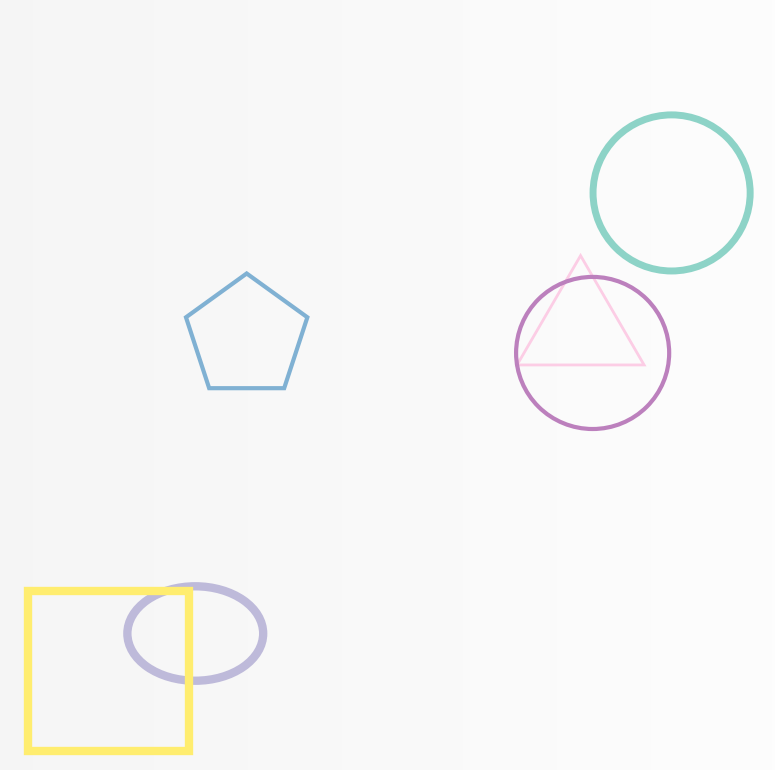[{"shape": "circle", "thickness": 2.5, "radius": 0.51, "center": [0.867, 0.749]}, {"shape": "oval", "thickness": 3, "radius": 0.44, "center": [0.252, 0.177]}, {"shape": "pentagon", "thickness": 1.5, "radius": 0.41, "center": [0.318, 0.562]}, {"shape": "triangle", "thickness": 1, "radius": 0.47, "center": [0.749, 0.573]}, {"shape": "circle", "thickness": 1.5, "radius": 0.49, "center": [0.765, 0.542]}, {"shape": "square", "thickness": 3, "radius": 0.52, "center": [0.14, 0.128]}]